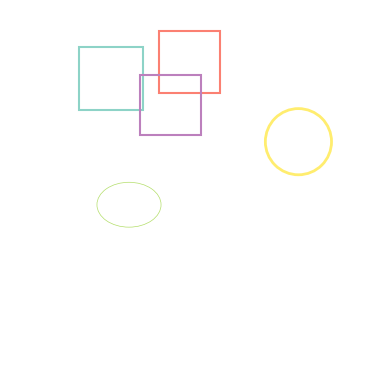[{"shape": "square", "thickness": 1.5, "radius": 0.41, "center": [0.288, 0.796]}, {"shape": "square", "thickness": 1.5, "radius": 0.4, "center": [0.492, 0.838]}, {"shape": "oval", "thickness": 0.5, "radius": 0.42, "center": [0.335, 0.468]}, {"shape": "square", "thickness": 1.5, "radius": 0.39, "center": [0.443, 0.727]}, {"shape": "circle", "thickness": 2, "radius": 0.43, "center": [0.775, 0.632]}]